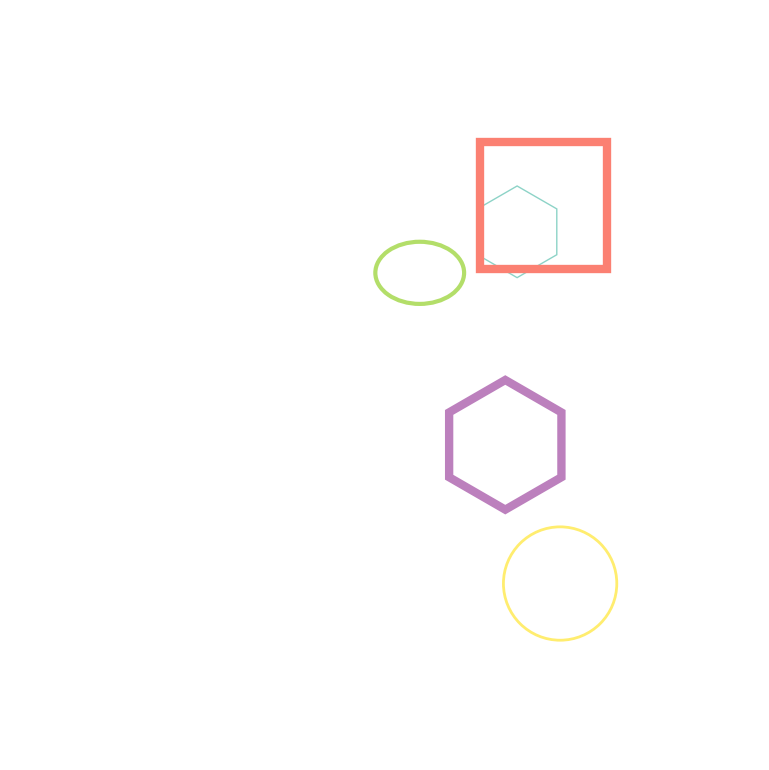[{"shape": "hexagon", "thickness": 0.5, "radius": 0.3, "center": [0.672, 0.699]}, {"shape": "square", "thickness": 3, "radius": 0.41, "center": [0.706, 0.733]}, {"shape": "oval", "thickness": 1.5, "radius": 0.29, "center": [0.545, 0.646]}, {"shape": "hexagon", "thickness": 3, "radius": 0.42, "center": [0.656, 0.422]}, {"shape": "circle", "thickness": 1, "radius": 0.37, "center": [0.727, 0.242]}]